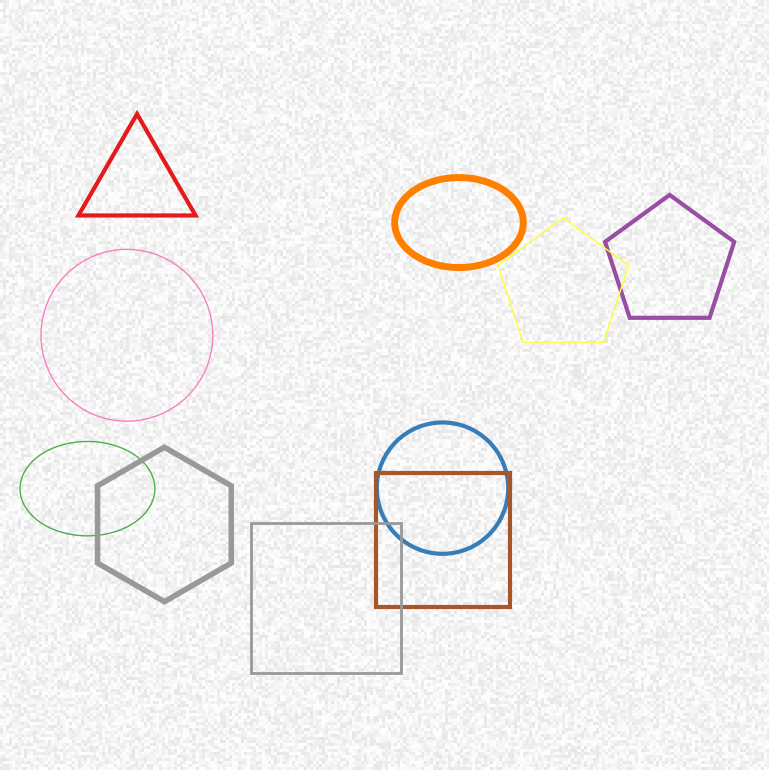[{"shape": "triangle", "thickness": 1.5, "radius": 0.44, "center": [0.178, 0.764]}, {"shape": "circle", "thickness": 1.5, "radius": 0.43, "center": [0.575, 0.366]}, {"shape": "oval", "thickness": 0.5, "radius": 0.44, "center": [0.114, 0.365]}, {"shape": "pentagon", "thickness": 1.5, "radius": 0.44, "center": [0.87, 0.659]}, {"shape": "oval", "thickness": 2.5, "radius": 0.42, "center": [0.596, 0.711]}, {"shape": "pentagon", "thickness": 0.5, "radius": 0.45, "center": [0.732, 0.628]}, {"shape": "square", "thickness": 1.5, "radius": 0.44, "center": [0.576, 0.299]}, {"shape": "circle", "thickness": 0.5, "radius": 0.56, "center": [0.165, 0.565]}, {"shape": "square", "thickness": 1, "radius": 0.49, "center": [0.423, 0.223]}, {"shape": "hexagon", "thickness": 2, "radius": 0.5, "center": [0.214, 0.319]}]